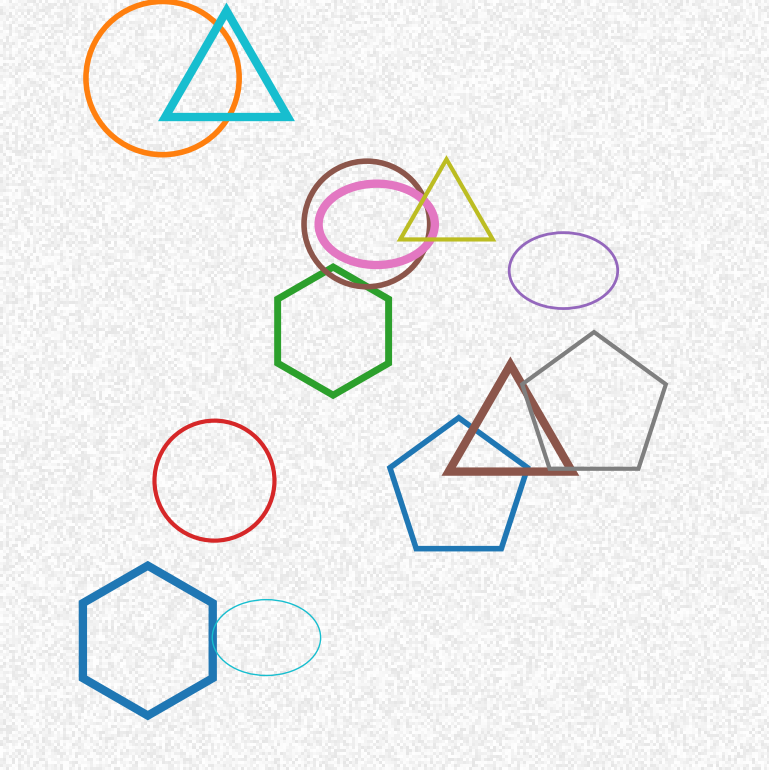[{"shape": "hexagon", "thickness": 3, "radius": 0.49, "center": [0.192, 0.168]}, {"shape": "pentagon", "thickness": 2, "radius": 0.47, "center": [0.596, 0.363]}, {"shape": "circle", "thickness": 2, "radius": 0.5, "center": [0.211, 0.899]}, {"shape": "hexagon", "thickness": 2.5, "radius": 0.42, "center": [0.433, 0.57]}, {"shape": "circle", "thickness": 1.5, "radius": 0.39, "center": [0.279, 0.376]}, {"shape": "oval", "thickness": 1, "radius": 0.35, "center": [0.732, 0.649]}, {"shape": "circle", "thickness": 2, "radius": 0.41, "center": [0.476, 0.709]}, {"shape": "triangle", "thickness": 3, "radius": 0.46, "center": [0.663, 0.434]}, {"shape": "oval", "thickness": 3, "radius": 0.38, "center": [0.489, 0.709]}, {"shape": "pentagon", "thickness": 1.5, "radius": 0.49, "center": [0.771, 0.471]}, {"shape": "triangle", "thickness": 1.5, "radius": 0.35, "center": [0.58, 0.724]}, {"shape": "triangle", "thickness": 3, "radius": 0.46, "center": [0.294, 0.894]}, {"shape": "oval", "thickness": 0.5, "radius": 0.35, "center": [0.346, 0.172]}]